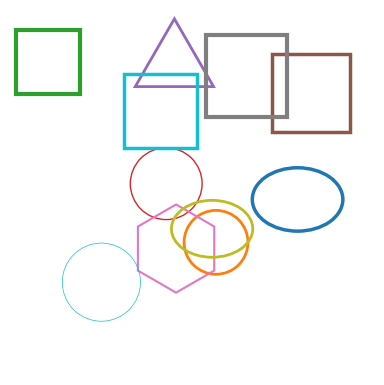[{"shape": "oval", "thickness": 2.5, "radius": 0.59, "center": [0.773, 0.482]}, {"shape": "circle", "thickness": 2, "radius": 0.41, "center": [0.561, 0.371]}, {"shape": "square", "thickness": 3, "radius": 0.41, "center": [0.124, 0.84]}, {"shape": "circle", "thickness": 1, "radius": 0.47, "center": [0.432, 0.523]}, {"shape": "triangle", "thickness": 2, "radius": 0.59, "center": [0.453, 0.834]}, {"shape": "square", "thickness": 2.5, "radius": 0.5, "center": [0.807, 0.759]}, {"shape": "hexagon", "thickness": 1.5, "radius": 0.57, "center": [0.457, 0.354]}, {"shape": "square", "thickness": 3, "radius": 0.53, "center": [0.64, 0.803]}, {"shape": "oval", "thickness": 2, "radius": 0.53, "center": [0.551, 0.406]}, {"shape": "circle", "thickness": 0.5, "radius": 0.51, "center": [0.263, 0.267]}, {"shape": "square", "thickness": 2.5, "radius": 0.48, "center": [0.416, 0.712]}]